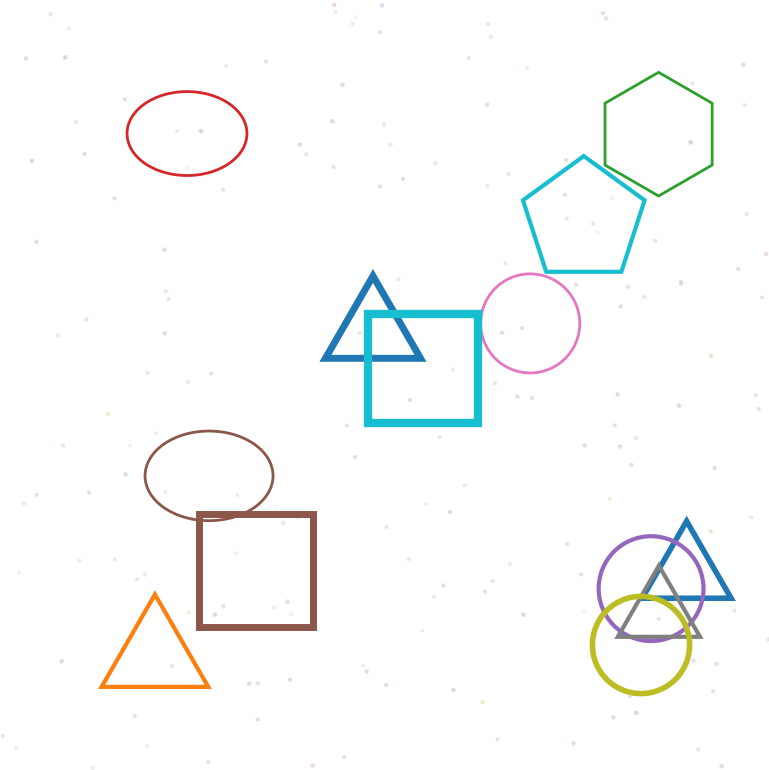[{"shape": "triangle", "thickness": 2, "radius": 0.33, "center": [0.892, 0.256]}, {"shape": "triangle", "thickness": 2.5, "radius": 0.36, "center": [0.484, 0.57]}, {"shape": "triangle", "thickness": 1.5, "radius": 0.4, "center": [0.201, 0.148]}, {"shape": "hexagon", "thickness": 1, "radius": 0.4, "center": [0.855, 0.826]}, {"shape": "oval", "thickness": 1, "radius": 0.39, "center": [0.243, 0.827]}, {"shape": "circle", "thickness": 1.5, "radius": 0.34, "center": [0.846, 0.236]}, {"shape": "square", "thickness": 2.5, "radius": 0.37, "center": [0.332, 0.259]}, {"shape": "oval", "thickness": 1, "radius": 0.42, "center": [0.271, 0.382]}, {"shape": "circle", "thickness": 1, "radius": 0.32, "center": [0.689, 0.58]}, {"shape": "triangle", "thickness": 1.5, "radius": 0.31, "center": [0.856, 0.204]}, {"shape": "circle", "thickness": 2, "radius": 0.32, "center": [0.832, 0.162]}, {"shape": "pentagon", "thickness": 1.5, "radius": 0.42, "center": [0.758, 0.714]}, {"shape": "square", "thickness": 3, "radius": 0.36, "center": [0.55, 0.522]}]